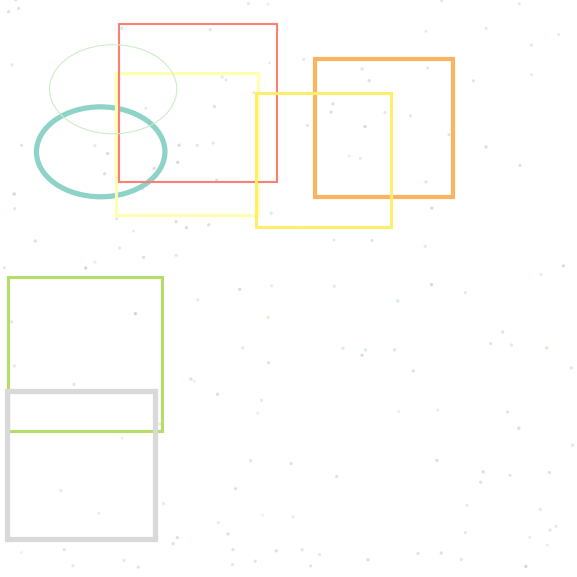[{"shape": "oval", "thickness": 2.5, "radius": 0.56, "center": [0.174, 0.736]}, {"shape": "square", "thickness": 1.5, "radius": 0.61, "center": [0.324, 0.75]}, {"shape": "square", "thickness": 1, "radius": 0.68, "center": [0.344, 0.821]}, {"shape": "square", "thickness": 2, "radius": 0.6, "center": [0.665, 0.777]}, {"shape": "square", "thickness": 1.5, "radius": 0.67, "center": [0.147, 0.386]}, {"shape": "square", "thickness": 2.5, "radius": 0.64, "center": [0.14, 0.195]}, {"shape": "oval", "thickness": 0.5, "radius": 0.55, "center": [0.196, 0.845]}, {"shape": "square", "thickness": 1.5, "radius": 0.58, "center": [0.56, 0.722]}]